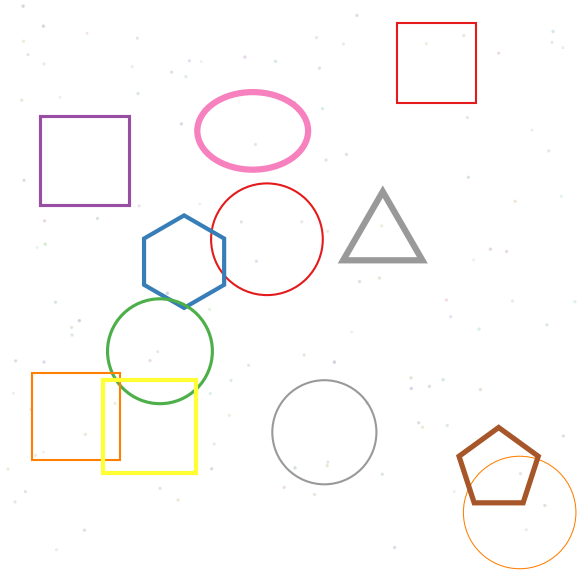[{"shape": "square", "thickness": 1, "radius": 0.35, "center": [0.756, 0.89]}, {"shape": "circle", "thickness": 1, "radius": 0.48, "center": [0.462, 0.585]}, {"shape": "hexagon", "thickness": 2, "radius": 0.4, "center": [0.319, 0.546]}, {"shape": "circle", "thickness": 1.5, "radius": 0.45, "center": [0.277, 0.391]}, {"shape": "square", "thickness": 1.5, "radius": 0.38, "center": [0.146, 0.721]}, {"shape": "square", "thickness": 1, "radius": 0.38, "center": [0.132, 0.278]}, {"shape": "circle", "thickness": 0.5, "radius": 0.49, "center": [0.9, 0.112]}, {"shape": "square", "thickness": 2, "radius": 0.4, "center": [0.258, 0.26]}, {"shape": "pentagon", "thickness": 2.5, "radius": 0.36, "center": [0.863, 0.187]}, {"shape": "oval", "thickness": 3, "radius": 0.48, "center": [0.438, 0.772]}, {"shape": "triangle", "thickness": 3, "radius": 0.4, "center": [0.663, 0.588]}, {"shape": "circle", "thickness": 1, "radius": 0.45, "center": [0.562, 0.251]}]